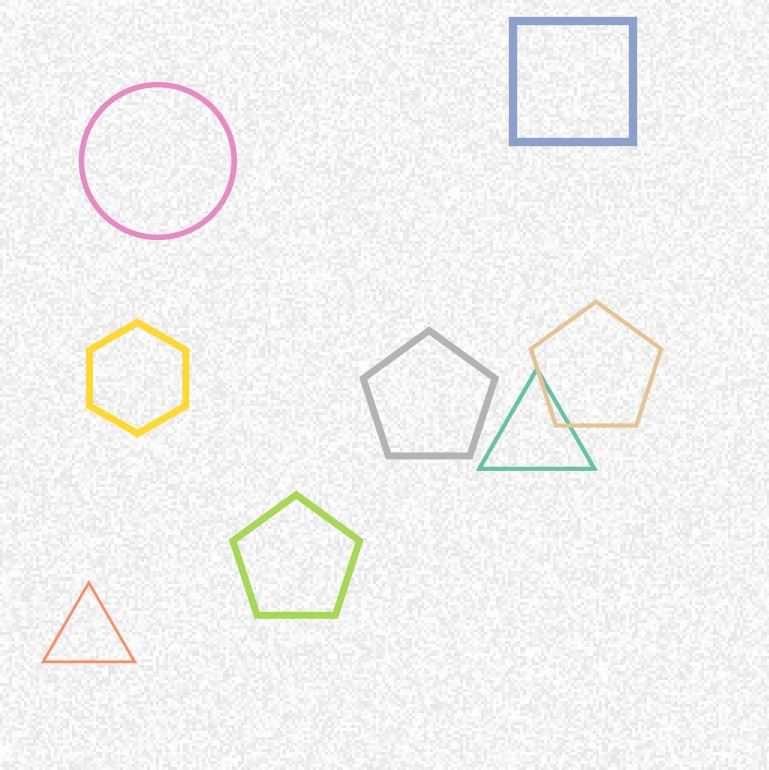[{"shape": "triangle", "thickness": 1.5, "radius": 0.43, "center": [0.697, 0.434]}, {"shape": "triangle", "thickness": 1, "radius": 0.34, "center": [0.115, 0.175]}, {"shape": "square", "thickness": 3, "radius": 0.39, "center": [0.744, 0.894]}, {"shape": "circle", "thickness": 2, "radius": 0.5, "center": [0.205, 0.791]}, {"shape": "pentagon", "thickness": 2.5, "radius": 0.43, "center": [0.385, 0.271]}, {"shape": "hexagon", "thickness": 2.5, "radius": 0.36, "center": [0.179, 0.509]}, {"shape": "pentagon", "thickness": 1.5, "radius": 0.44, "center": [0.774, 0.519]}, {"shape": "pentagon", "thickness": 2.5, "radius": 0.45, "center": [0.557, 0.481]}]